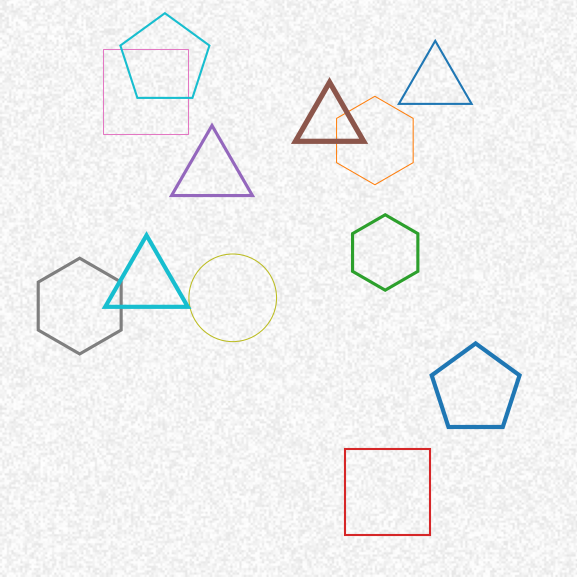[{"shape": "pentagon", "thickness": 2, "radius": 0.4, "center": [0.824, 0.324]}, {"shape": "triangle", "thickness": 1, "radius": 0.36, "center": [0.754, 0.856]}, {"shape": "hexagon", "thickness": 0.5, "radius": 0.38, "center": [0.649, 0.756]}, {"shape": "hexagon", "thickness": 1.5, "radius": 0.33, "center": [0.667, 0.562]}, {"shape": "square", "thickness": 1, "radius": 0.37, "center": [0.671, 0.147]}, {"shape": "triangle", "thickness": 1.5, "radius": 0.4, "center": [0.367, 0.701]}, {"shape": "triangle", "thickness": 2.5, "radius": 0.34, "center": [0.571, 0.789]}, {"shape": "square", "thickness": 0.5, "radius": 0.37, "center": [0.252, 0.84]}, {"shape": "hexagon", "thickness": 1.5, "radius": 0.41, "center": [0.138, 0.469]}, {"shape": "circle", "thickness": 0.5, "radius": 0.38, "center": [0.403, 0.483]}, {"shape": "pentagon", "thickness": 1, "radius": 0.41, "center": [0.286, 0.895]}, {"shape": "triangle", "thickness": 2, "radius": 0.41, "center": [0.254, 0.509]}]